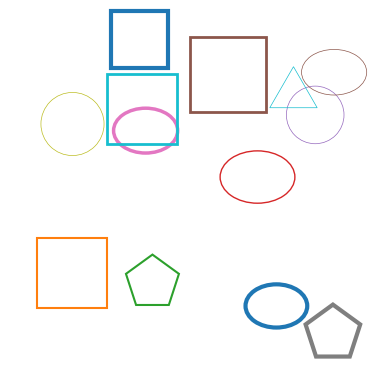[{"shape": "oval", "thickness": 3, "radius": 0.4, "center": [0.718, 0.205]}, {"shape": "square", "thickness": 3, "radius": 0.37, "center": [0.363, 0.897]}, {"shape": "square", "thickness": 1.5, "radius": 0.45, "center": [0.187, 0.291]}, {"shape": "pentagon", "thickness": 1.5, "radius": 0.36, "center": [0.396, 0.266]}, {"shape": "oval", "thickness": 1, "radius": 0.49, "center": [0.669, 0.54]}, {"shape": "circle", "thickness": 0.5, "radius": 0.37, "center": [0.819, 0.702]}, {"shape": "square", "thickness": 2, "radius": 0.49, "center": [0.592, 0.806]}, {"shape": "oval", "thickness": 0.5, "radius": 0.42, "center": [0.868, 0.812]}, {"shape": "oval", "thickness": 2.5, "radius": 0.42, "center": [0.378, 0.661]}, {"shape": "pentagon", "thickness": 3, "radius": 0.37, "center": [0.865, 0.134]}, {"shape": "circle", "thickness": 0.5, "radius": 0.41, "center": [0.188, 0.678]}, {"shape": "square", "thickness": 2, "radius": 0.45, "center": [0.369, 0.717]}, {"shape": "triangle", "thickness": 0.5, "radius": 0.36, "center": [0.762, 0.756]}]